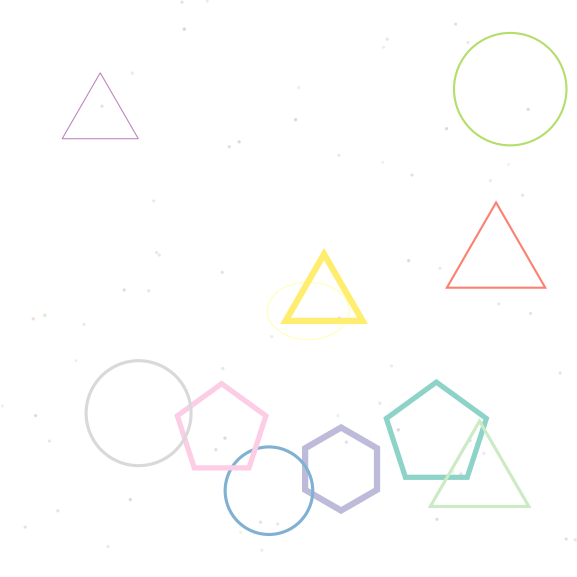[{"shape": "pentagon", "thickness": 2.5, "radius": 0.46, "center": [0.756, 0.246]}, {"shape": "oval", "thickness": 0.5, "radius": 0.36, "center": [0.534, 0.461]}, {"shape": "hexagon", "thickness": 3, "radius": 0.36, "center": [0.591, 0.187]}, {"shape": "triangle", "thickness": 1, "radius": 0.49, "center": [0.859, 0.55]}, {"shape": "circle", "thickness": 1.5, "radius": 0.38, "center": [0.466, 0.149]}, {"shape": "circle", "thickness": 1, "radius": 0.49, "center": [0.884, 0.845]}, {"shape": "pentagon", "thickness": 2.5, "radius": 0.4, "center": [0.384, 0.254]}, {"shape": "circle", "thickness": 1.5, "radius": 0.45, "center": [0.24, 0.284]}, {"shape": "triangle", "thickness": 0.5, "radius": 0.38, "center": [0.174, 0.797]}, {"shape": "triangle", "thickness": 1.5, "radius": 0.49, "center": [0.83, 0.171]}, {"shape": "triangle", "thickness": 3, "radius": 0.39, "center": [0.561, 0.482]}]